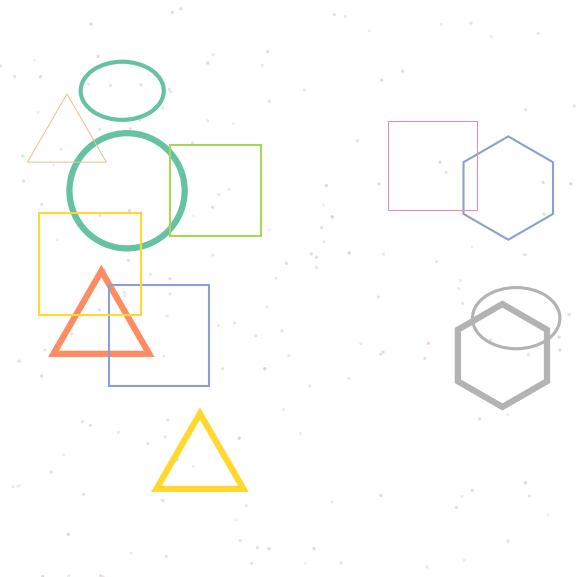[{"shape": "circle", "thickness": 3, "radius": 0.5, "center": [0.22, 0.669]}, {"shape": "oval", "thickness": 2, "radius": 0.36, "center": [0.212, 0.842]}, {"shape": "triangle", "thickness": 3, "radius": 0.48, "center": [0.176, 0.434]}, {"shape": "hexagon", "thickness": 1, "radius": 0.45, "center": [0.88, 0.673]}, {"shape": "square", "thickness": 1, "radius": 0.43, "center": [0.276, 0.418]}, {"shape": "square", "thickness": 0.5, "radius": 0.39, "center": [0.749, 0.713]}, {"shape": "square", "thickness": 1, "radius": 0.39, "center": [0.373, 0.669]}, {"shape": "square", "thickness": 1, "radius": 0.44, "center": [0.156, 0.543]}, {"shape": "triangle", "thickness": 3, "radius": 0.44, "center": [0.346, 0.196]}, {"shape": "triangle", "thickness": 0.5, "radius": 0.39, "center": [0.116, 0.758]}, {"shape": "oval", "thickness": 1.5, "radius": 0.38, "center": [0.894, 0.448]}, {"shape": "hexagon", "thickness": 3, "radius": 0.45, "center": [0.87, 0.384]}]